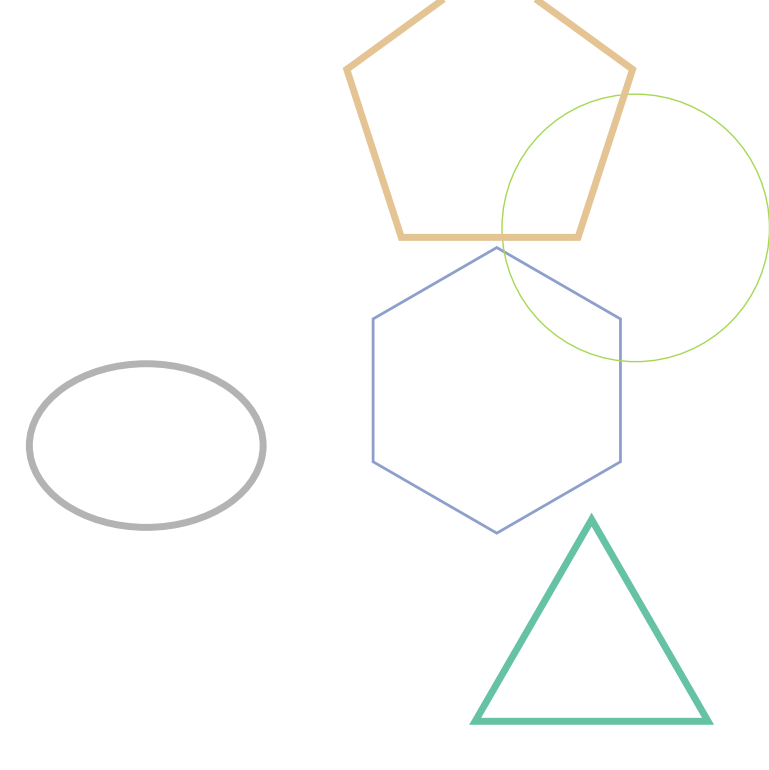[{"shape": "triangle", "thickness": 2.5, "radius": 0.87, "center": [0.768, 0.151]}, {"shape": "hexagon", "thickness": 1, "radius": 0.93, "center": [0.645, 0.493]}, {"shape": "circle", "thickness": 0.5, "radius": 0.87, "center": [0.826, 0.704]}, {"shape": "pentagon", "thickness": 2.5, "radius": 0.98, "center": [0.636, 0.85]}, {"shape": "oval", "thickness": 2.5, "radius": 0.76, "center": [0.19, 0.421]}]